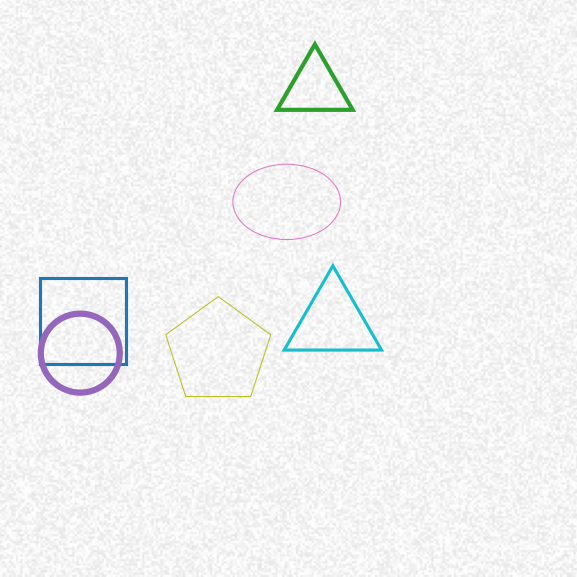[{"shape": "square", "thickness": 1.5, "radius": 0.37, "center": [0.144, 0.443]}, {"shape": "triangle", "thickness": 2, "radius": 0.38, "center": [0.545, 0.847]}, {"shape": "circle", "thickness": 3, "radius": 0.34, "center": [0.139, 0.388]}, {"shape": "oval", "thickness": 0.5, "radius": 0.47, "center": [0.496, 0.65]}, {"shape": "pentagon", "thickness": 0.5, "radius": 0.48, "center": [0.378, 0.39]}, {"shape": "triangle", "thickness": 1.5, "radius": 0.49, "center": [0.576, 0.442]}]